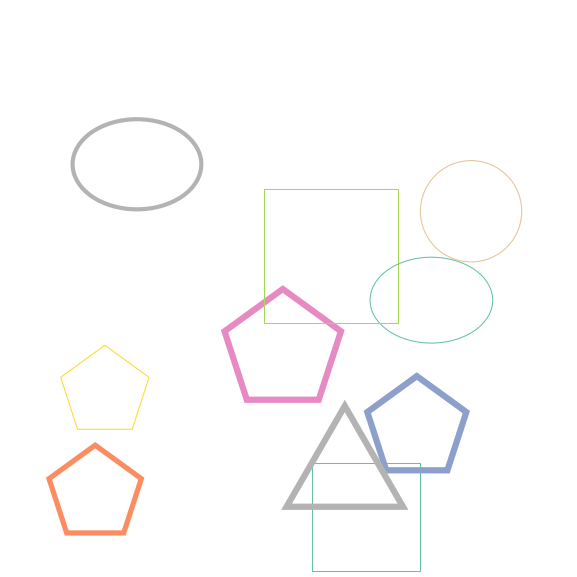[{"shape": "square", "thickness": 0.5, "radius": 0.47, "center": [0.633, 0.104]}, {"shape": "oval", "thickness": 0.5, "radius": 0.53, "center": [0.747, 0.479]}, {"shape": "pentagon", "thickness": 2.5, "radius": 0.42, "center": [0.165, 0.144]}, {"shape": "pentagon", "thickness": 3, "radius": 0.45, "center": [0.722, 0.258]}, {"shape": "pentagon", "thickness": 3, "radius": 0.53, "center": [0.49, 0.393]}, {"shape": "square", "thickness": 0.5, "radius": 0.58, "center": [0.573, 0.555]}, {"shape": "pentagon", "thickness": 0.5, "radius": 0.4, "center": [0.182, 0.321]}, {"shape": "circle", "thickness": 0.5, "radius": 0.44, "center": [0.816, 0.633]}, {"shape": "triangle", "thickness": 3, "radius": 0.58, "center": [0.597, 0.18]}, {"shape": "oval", "thickness": 2, "radius": 0.56, "center": [0.237, 0.715]}]